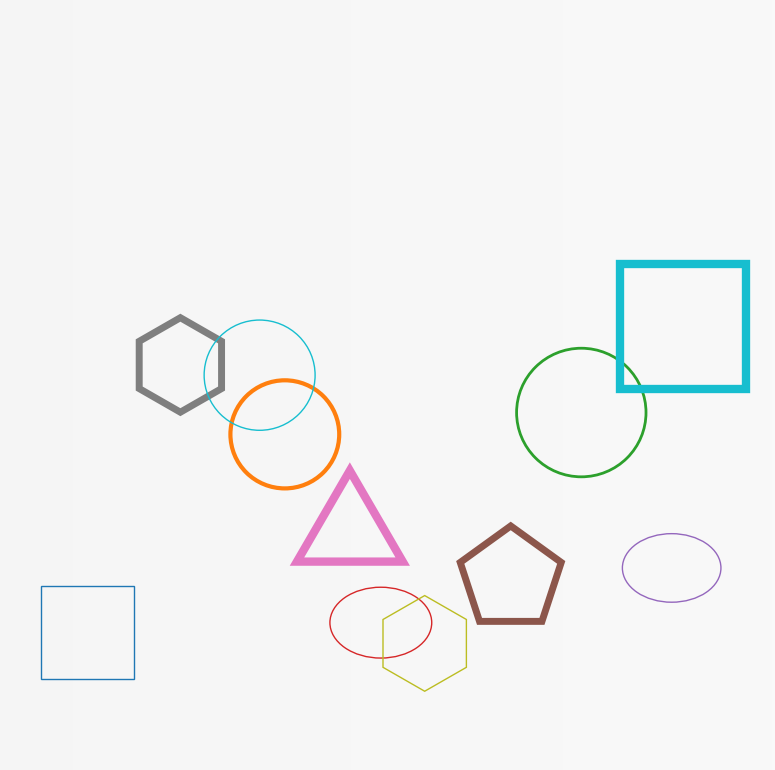[{"shape": "square", "thickness": 0.5, "radius": 0.3, "center": [0.113, 0.178]}, {"shape": "circle", "thickness": 1.5, "radius": 0.35, "center": [0.368, 0.436]}, {"shape": "circle", "thickness": 1, "radius": 0.42, "center": [0.75, 0.464]}, {"shape": "oval", "thickness": 0.5, "radius": 0.33, "center": [0.491, 0.191]}, {"shape": "oval", "thickness": 0.5, "radius": 0.32, "center": [0.867, 0.262]}, {"shape": "pentagon", "thickness": 2.5, "radius": 0.34, "center": [0.659, 0.248]}, {"shape": "triangle", "thickness": 3, "radius": 0.39, "center": [0.451, 0.31]}, {"shape": "hexagon", "thickness": 2.5, "radius": 0.31, "center": [0.233, 0.526]}, {"shape": "hexagon", "thickness": 0.5, "radius": 0.31, "center": [0.548, 0.164]}, {"shape": "square", "thickness": 3, "radius": 0.41, "center": [0.881, 0.576]}, {"shape": "circle", "thickness": 0.5, "radius": 0.36, "center": [0.335, 0.513]}]